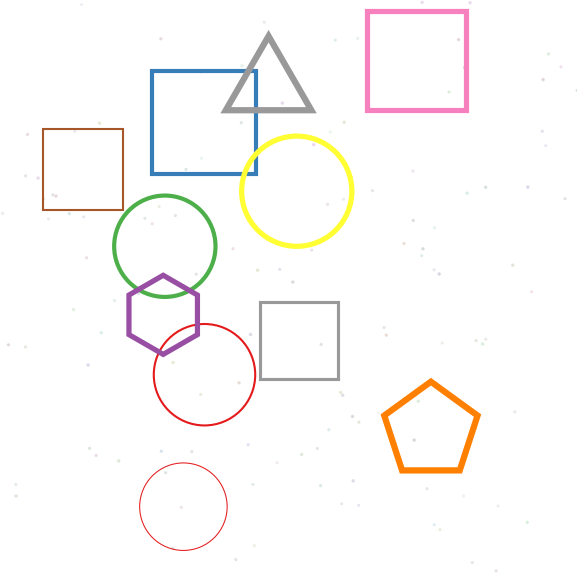[{"shape": "circle", "thickness": 1, "radius": 0.44, "center": [0.354, 0.35]}, {"shape": "circle", "thickness": 0.5, "radius": 0.38, "center": [0.318, 0.122]}, {"shape": "square", "thickness": 2, "radius": 0.45, "center": [0.353, 0.787]}, {"shape": "circle", "thickness": 2, "radius": 0.44, "center": [0.285, 0.573]}, {"shape": "hexagon", "thickness": 2.5, "radius": 0.34, "center": [0.283, 0.454]}, {"shape": "pentagon", "thickness": 3, "radius": 0.42, "center": [0.746, 0.253]}, {"shape": "circle", "thickness": 2.5, "radius": 0.48, "center": [0.514, 0.668]}, {"shape": "square", "thickness": 1, "radius": 0.35, "center": [0.144, 0.706]}, {"shape": "square", "thickness": 2.5, "radius": 0.43, "center": [0.721, 0.894]}, {"shape": "triangle", "thickness": 3, "radius": 0.43, "center": [0.465, 0.851]}, {"shape": "square", "thickness": 1.5, "radius": 0.34, "center": [0.518, 0.41]}]